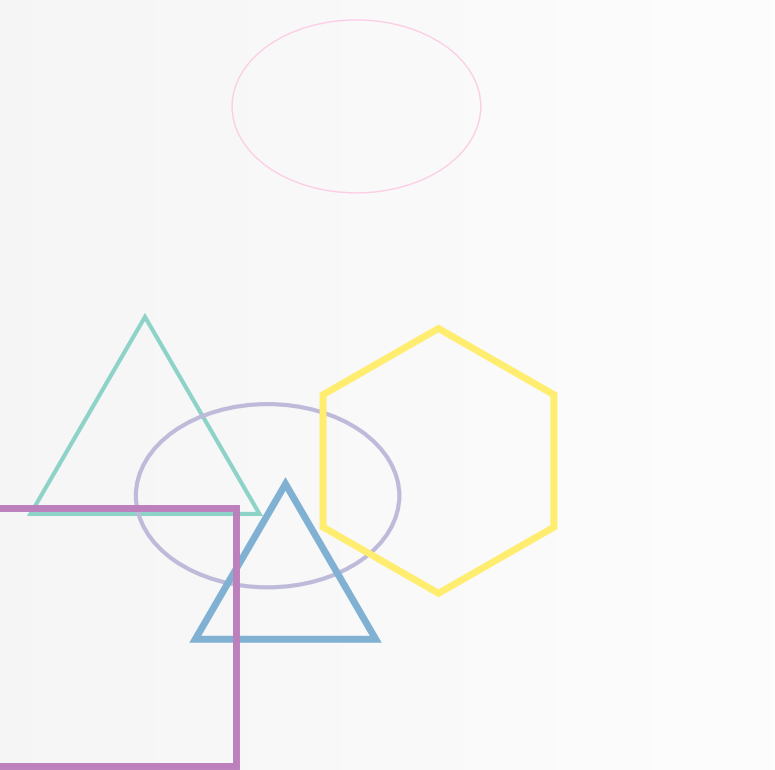[{"shape": "triangle", "thickness": 1.5, "radius": 0.85, "center": [0.187, 0.418]}, {"shape": "oval", "thickness": 1.5, "radius": 0.85, "center": [0.345, 0.356]}, {"shape": "triangle", "thickness": 2.5, "radius": 0.67, "center": [0.368, 0.237]}, {"shape": "oval", "thickness": 0.5, "radius": 0.8, "center": [0.46, 0.862]}, {"shape": "square", "thickness": 2.5, "radius": 0.84, "center": [0.136, 0.173]}, {"shape": "hexagon", "thickness": 2.5, "radius": 0.86, "center": [0.566, 0.401]}]